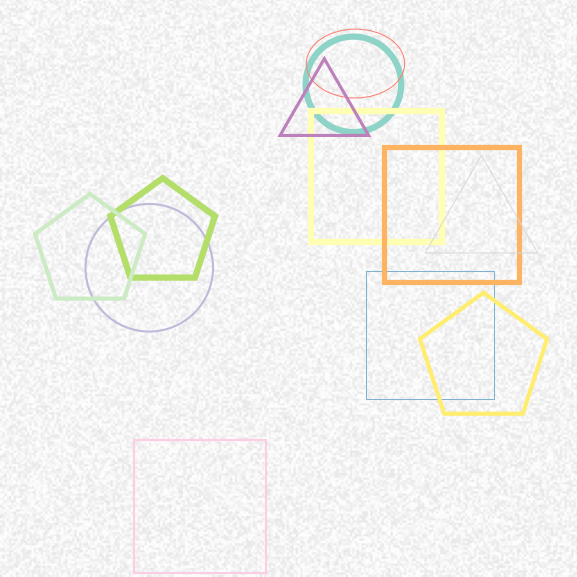[{"shape": "circle", "thickness": 3, "radius": 0.41, "center": [0.612, 0.853]}, {"shape": "square", "thickness": 3, "radius": 0.57, "center": [0.652, 0.693]}, {"shape": "circle", "thickness": 1, "radius": 0.55, "center": [0.258, 0.535]}, {"shape": "oval", "thickness": 0.5, "radius": 0.43, "center": [0.616, 0.889]}, {"shape": "square", "thickness": 0.5, "radius": 0.55, "center": [0.745, 0.419]}, {"shape": "square", "thickness": 2.5, "radius": 0.58, "center": [0.781, 0.628]}, {"shape": "pentagon", "thickness": 3, "radius": 0.48, "center": [0.282, 0.595]}, {"shape": "square", "thickness": 1, "radius": 0.57, "center": [0.346, 0.122]}, {"shape": "triangle", "thickness": 0.5, "radius": 0.56, "center": [0.834, 0.617]}, {"shape": "triangle", "thickness": 1.5, "radius": 0.44, "center": [0.562, 0.809]}, {"shape": "pentagon", "thickness": 2, "radius": 0.5, "center": [0.156, 0.563]}, {"shape": "pentagon", "thickness": 2, "radius": 0.58, "center": [0.837, 0.376]}]